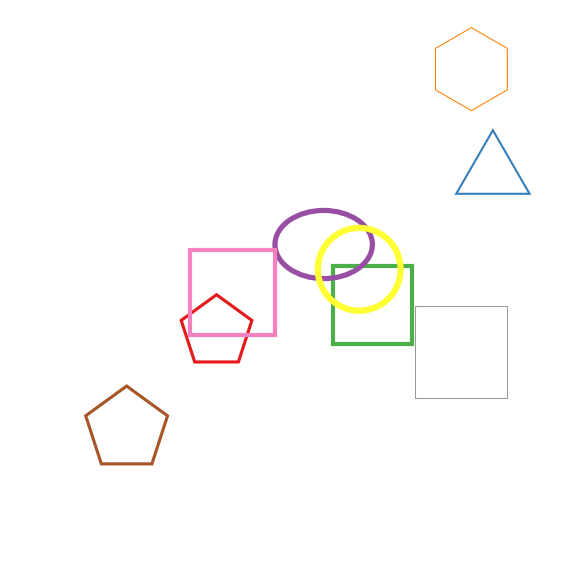[{"shape": "pentagon", "thickness": 1.5, "radius": 0.32, "center": [0.375, 0.424]}, {"shape": "triangle", "thickness": 1, "radius": 0.37, "center": [0.853, 0.7]}, {"shape": "square", "thickness": 2, "radius": 0.34, "center": [0.645, 0.471]}, {"shape": "oval", "thickness": 2.5, "radius": 0.42, "center": [0.56, 0.576]}, {"shape": "hexagon", "thickness": 0.5, "radius": 0.36, "center": [0.816, 0.879]}, {"shape": "circle", "thickness": 3, "radius": 0.36, "center": [0.622, 0.533]}, {"shape": "pentagon", "thickness": 1.5, "radius": 0.37, "center": [0.219, 0.256]}, {"shape": "square", "thickness": 2, "radius": 0.37, "center": [0.403, 0.492]}, {"shape": "square", "thickness": 0.5, "radius": 0.4, "center": [0.798, 0.39]}]